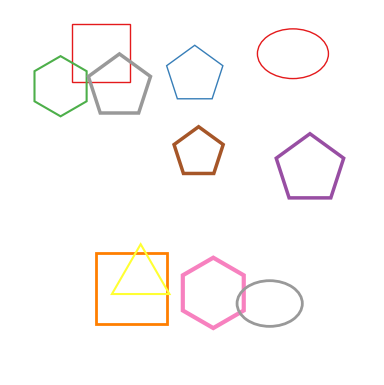[{"shape": "oval", "thickness": 1, "radius": 0.46, "center": [0.761, 0.86]}, {"shape": "square", "thickness": 1, "radius": 0.38, "center": [0.262, 0.863]}, {"shape": "pentagon", "thickness": 1, "radius": 0.38, "center": [0.506, 0.806]}, {"shape": "hexagon", "thickness": 1.5, "radius": 0.39, "center": [0.157, 0.776]}, {"shape": "pentagon", "thickness": 2.5, "radius": 0.46, "center": [0.805, 0.561]}, {"shape": "square", "thickness": 2, "radius": 0.46, "center": [0.342, 0.25]}, {"shape": "triangle", "thickness": 1.5, "radius": 0.43, "center": [0.365, 0.279]}, {"shape": "pentagon", "thickness": 2.5, "radius": 0.34, "center": [0.516, 0.604]}, {"shape": "hexagon", "thickness": 3, "radius": 0.46, "center": [0.554, 0.239]}, {"shape": "oval", "thickness": 2, "radius": 0.42, "center": [0.701, 0.212]}, {"shape": "pentagon", "thickness": 2.5, "radius": 0.42, "center": [0.31, 0.775]}]